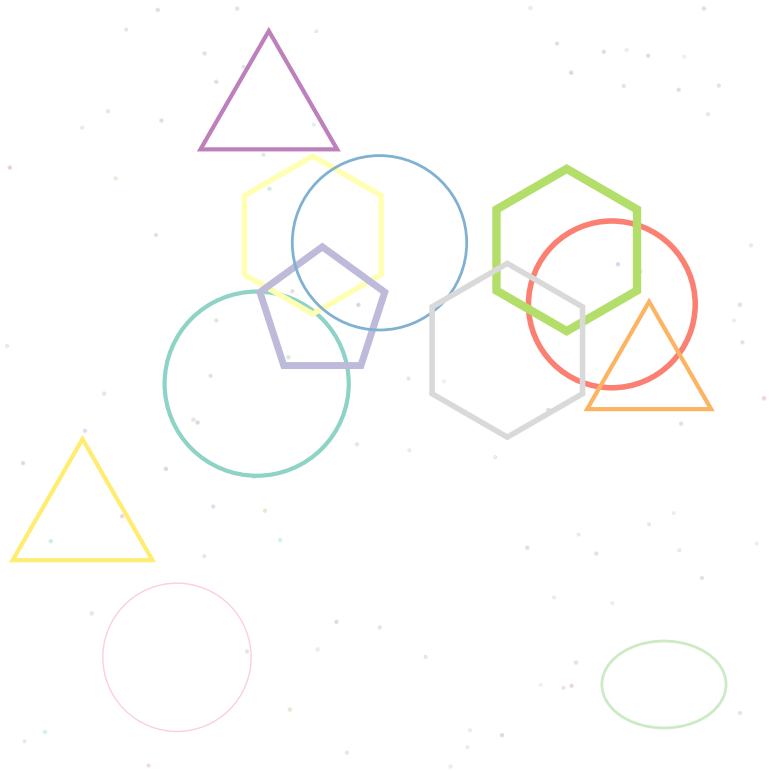[{"shape": "circle", "thickness": 1.5, "radius": 0.6, "center": [0.333, 0.502]}, {"shape": "hexagon", "thickness": 2, "radius": 0.51, "center": [0.406, 0.695]}, {"shape": "pentagon", "thickness": 2.5, "radius": 0.43, "center": [0.419, 0.594]}, {"shape": "circle", "thickness": 2, "radius": 0.54, "center": [0.795, 0.605]}, {"shape": "circle", "thickness": 1, "radius": 0.57, "center": [0.493, 0.685]}, {"shape": "triangle", "thickness": 1.5, "radius": 0.46, "center": [0.843, 0.515]}, {"shape": "hexagon", "thickness": 3, "radius": 0.53, "center": [0.736, 0.675]}, {"shape": "circle", "thickness": 0.5, "radius": 0.48, "center": [0.23, 0.146]}, {"shape": "hexagon", "thickness": 2, "radius": 0.56, "center": [0.659, 0.545]}, {"shape": "triangle", "thickness": 1.5, "radius": 0.51, "center": [0.349, 0.857]}, {"shape": "oval", "thickness": 1, "radius": 0.4, "center": [0.862, 0.111]}, {"shape": "triangle", "thickness": 1.5, "radius": 0.52, "center": [0.107, 0.325]}]